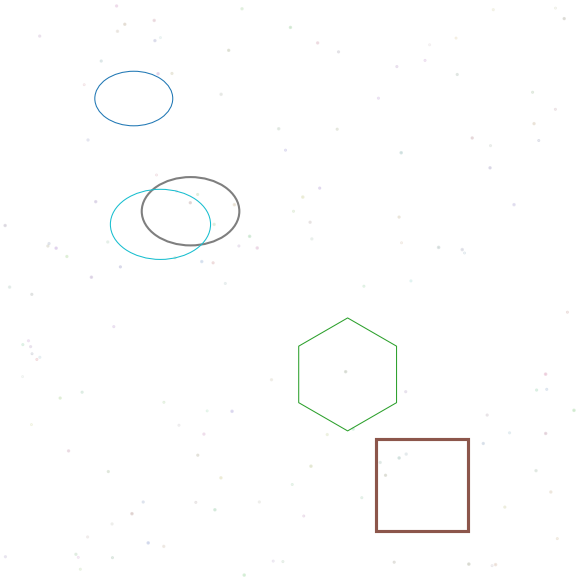[{"shape": "oval", "thickness": 0.5, "radius": 0.34, "center": [0.232, 0.829]}, {"shape": "hexagon", "thickness": 0.5, "radius": 0.49, "center": [0.602, 0.351]}, {"shape": "square", "thickness": 1.5, "radius": 0.4, "center": [0.73, 0.159]}, {"shape": "oval", "thickness": 1, "radius": 0.42, "center": [0.33, 0.633]}, {"shape": "oval", "thickness": 0.5, "radius": 0.43, "center": [0.278, 0.611]}]